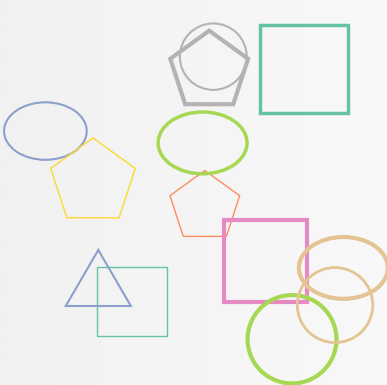[{"shape": "square", "thickness": 2.5, "radius": 0.57, "center": [0.785, 0.821]}, {"shape": "square", "thickness": 1, "radius": 0.45, "center": [0.34, 0.217]}, {"shape": "pentagon", "thickness": 1, "radius": 0.47, "center": [0.529, 0.463]}, {"shape": "triangle", "thickness": 1.5, "radius": 0.49, "center": [0.254, 0.254]}, {"shape": "oval", "thickness": 1.5, "radius": 0.53, "center": [0.117, 0.66]}, {"shape": "square", "thickness": 3, "radius": 0.53, "center": [0.685, 0.323]}, {"shape": "circle", "thickness": 3, "radius": 0.57, "center": [0.754, 0.119]}, {"shape": "oval", "thickness": 2.5, "radius": 0.57, "center": [0.523, 0.629]}, {"shape": "pentagon", "thickness": 1, "radius": 0.57, "center": [0.24, 0.527]}, {"shape": "oval", "thickness": 3, "radius": 0.57, "center": [0.886, 0.304]}, {"shape": "circle", "thickness": 2, "radius": 0.49, "center": [0.865, 0.208]}, {"shape": "circle", "thickness": 1.5, "radius": 0.43, "center": [0.55, 0.853]}, {"shape": "pentagon", "thickness": 3, "radius": 0.53, "center": [0.54, 0.815]}]